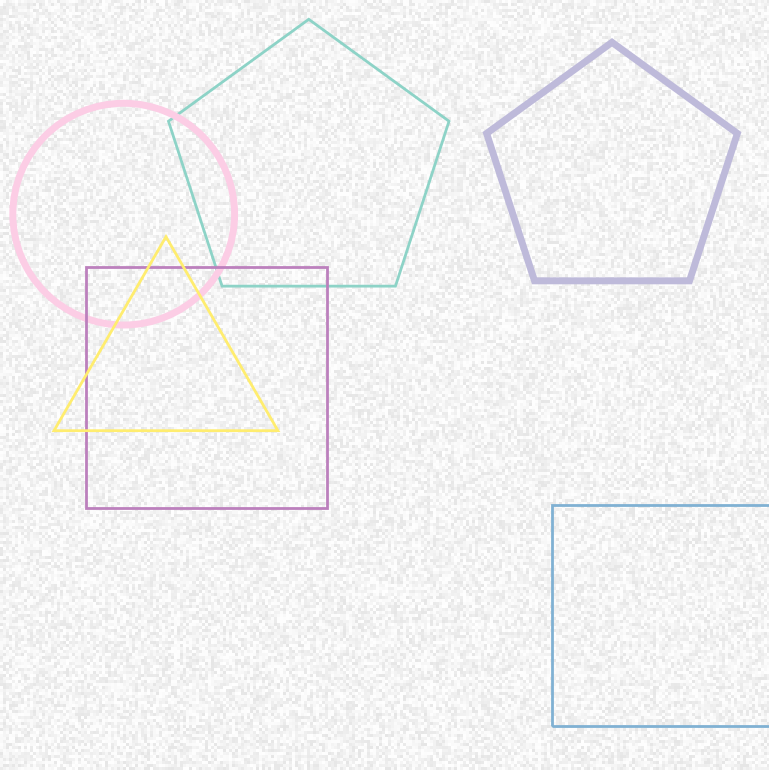[{"shape": "pentagon", "thickness": 1, "radius": 0.96, "center": [0.401, 0.783]}, {"shape": "pentagon", "thickness": 2.5, "radius": 0.86, "center": [0.795, 0.774]}, {"shape": "square", "thickness": 1, "radius": 0.72, "center": [0.86, 0.2]}, {"shape": "circle", "thickness": 2.5, "radius": 0.72, "center": [0.161, 0.722]}, {"shape": "square", "thickness": 1, "radius": 0.78, "center": [0.268, 0.497]}, {"shape": "triangle", "thickness": 1, "radius": 0.84, "center": [0.216, 0.525]}]